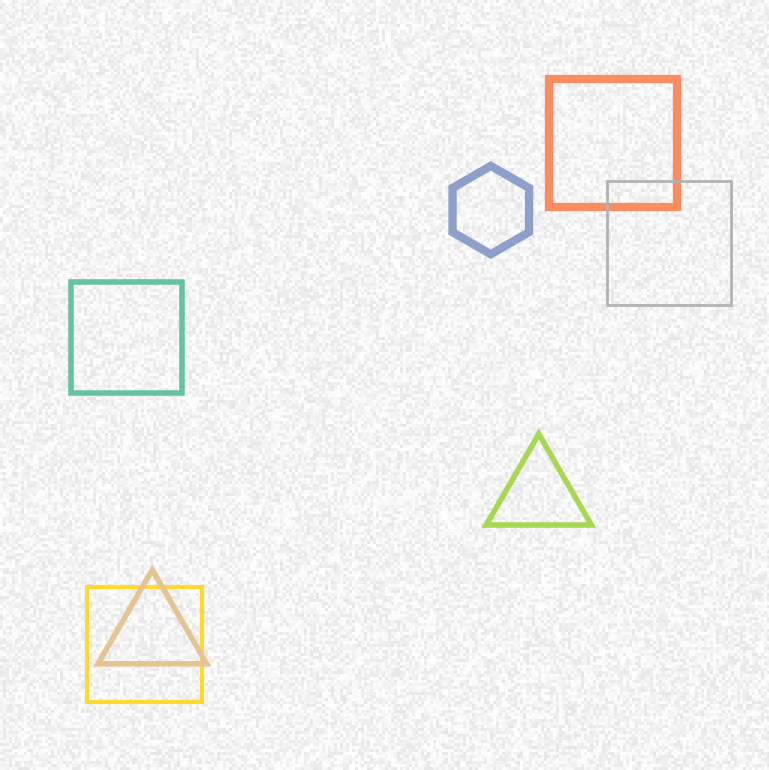[{"shape": "square", "thickness": 2, "radius": 0.36, "center": [0.165, 0.562]}, {"shape": "square", "thickness": 3, "radius": 0.41, "center": [0.796, 0.814]}, {"shape": "hexagon", "thickness": 3, "radius": 0.29, "center": [0.637, 0.727]}, {"shape": "triangle", "thickness": 2, "radius": 0.39, "center": [0.7, 0.358]}, {"shape": "square", "thickness": 1.5, "radius": 0.37, "center": [0.188, 0.163]}, {"shape": "triangle", "thickness": 2, "radius": 0.41, "center": [0.198, 0.179]}, {"shape": "square", "thickness": 1, "radius": 0.4, "center": [0.869, 0.684]}]